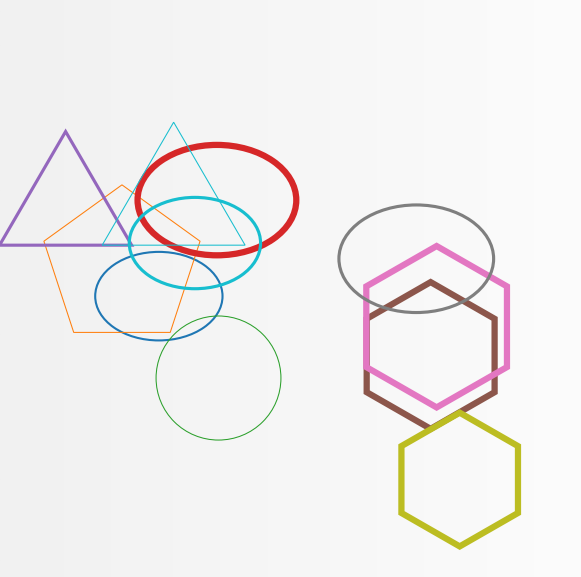[{"shape": "oval", "thickness": 1, "radius": 0.55, "center": [0.273, 0.486]}, {"shape": "pentagon", "thickness": 0.5, "radius": 0.71, "center": [0.21, 0.538]}, {"shape": "circle", "thickness": 0.5, "radius": 0.54, "center": [0.376, 0.345]}, {"shape": "oval", "thickness": 3, "radius": 0.68, "center": [0.373, 0.653]}, {"shape": "triangle", "thickness": 1.5, "radius": 0.66, "center": [0.113, 0.64]}, {"shape": "hexagon", "thickness": 3, "radius": 0.64, "center": [0.741, 0.384]}, {"shape": "hexagon", "thickness": 3, "radius": 0.7, "center": [0.751, 0.433]}, {"shape": "oval", "thickness": 1.5, "radius": 0.67, "center": [0.716, 0.551]}, {"shape": "hexagon", "thickness": 3, "radius": 0.58, "center": [0.791, 0.169]}, {"shape": "triangle", "thickness": 0.5, "radius": 0.71, "center": [0.299, 0.646]}, {"shape": "oval", "thickness": 1.5, "radius": 0.56, "center": [0.335, 0.578]}]